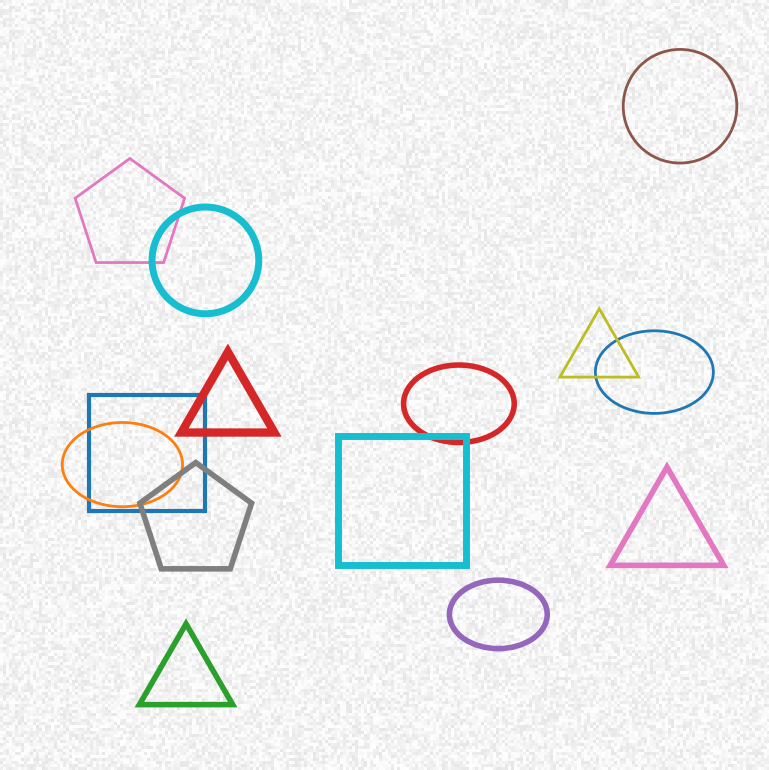[{"shape": "oval", "thickness": 1, "radius": 0.38, "center": [0.85, 0.517]}, {"shape": "square", "thickness": 1.5, "radius": 0.38, "center": [0.19, 0.412]}, {"shape": "oval", "thickness": 1, "radius": 0.39, "center": [0.159, 0.397]}, {"shape": "triangle", "thickness": 2, "radius": 0.35, "center": [0.242, 0.12]}, {"shape": "triangle", "thickness": 3, "radius": 0.35, "center": [0.296, 0.473]}, {"shape": "oval", "thickness": 2, "radius": 0.36, "center": [0.596, 0.476]}, {"shape": "oval", "thickness": 2, "radius": 0.32, "center": [0.647, 0.202]}, {"shape": "circle", "thickness": 1, "radius": 0.37, "center": [0.883, 0.862]}, {"shape": "pentagon", "thickness": 1, "radius": 0.37, "center": [0.169, 0.719]}, {"shape": "triangle", "thickness": 2, "radius": 0.43, "center": [0.866, 0.308]}, {"shape": "pentagon", "thickness": 2, "radius": 0.38, "center": [0.254, 0.323]}, {"shape": "triangle", "thickness": 1, "radius": 0.3, "center": [0.778, 0.54]}, {"shape": "square", "thickness": 2.5, "radius": 0.42, "center": [0.522, 0.35]}, {"shape": "circle", "thickness": 2.5, "radius": 0.35, "center": [0.267, 0.662]}]